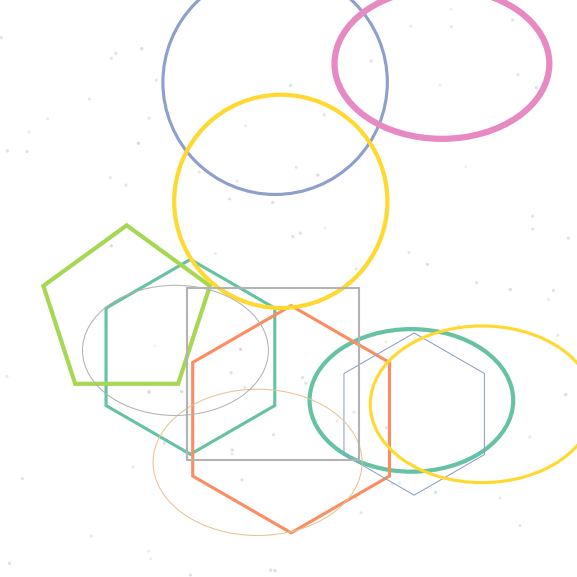[{"shape": "oval", "thickness": 2, "radius": 0.88, "center": [0.712, 0.306]}, {"shape": "hexagon", "thickness": 1.5, "radius": 0.84, "center": [0.33, 0.381]}, {"shape": "hexagon", "thickness": 1.5, "radius": 0.98, "center": [0.504, 0.273]}, {"shape": "hexagon", "thickness": 0.5, "radius": 0.7, "center": [0.717, 0.282]}, {"shape": "circle", "thickness": 1.5, "radius": 0.97, "center": [0.476, 0.857]}, {"shape": "oval", "thickness": 3, "radius": 0.93, "center": [0.765, 0.889]}, {"shape": "pentagon", "thickness": 2, "radius": 0.76, "center": [0.219, 0.457]}, {"shape": "circle", "thickness": 2, "radius": 0.92, "center": [0.486, 0.65]}, {"shape": "oval", "thickness": 1.5, "radius": 0.97, "center": [0.835, 0.299]}, {"shape": "oval", "thickness": 0.5, "radius": 0.9, "center": [0.446, 0.199]}, {"shape": "square", "thickness": 1, "radius": 0.75, "center": [0.473, 0.351]}, {"shape": "oval", "thickness": 0.5, "radius": 0.81, "center": [0.304, 0.392]}]